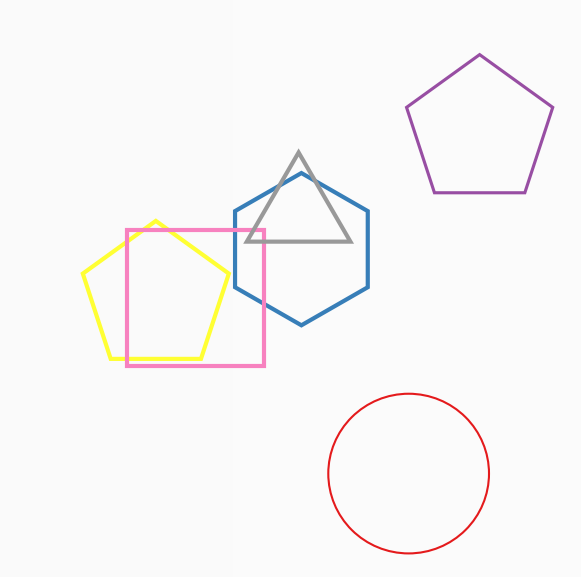[{"shape": "circle", "thickness": 1, "radius": 0.69, "center": [0.703, 0.179]}, {"shape": "hexagon", "thickness": 2, "radius": 0.66, "center": [0.519, 0.568]}, {"shape": "pentagon", "thickness": 1.5, "radius": 0.66, "center": [0.825, 0.772]}, {"shape": "pentagon", "thickness": 2, "radius": 0.66, "center": [0.268, 0.485]}, {"shape": "square", "thickness": 2, "radius": 0.59, "center": [0.336, 0.483]}, {"shape": "triangle", "thickness": 2, "radius": 0.51, "center": [0.514, 0.632]}]